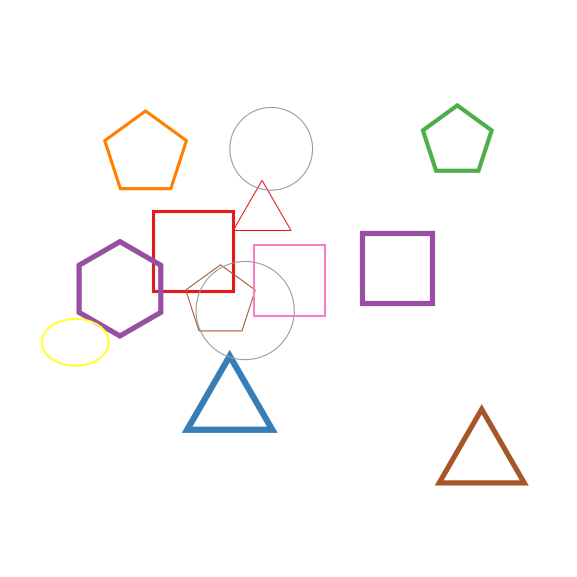[{"shape": "triangle", "thickness": 0.5, "radius": 0.29, "center": [0.454, 0.629]}, {"shape": "square", "thickness": 1.5, "radius": 0.35, "center": [0.334, 0.564]}, {"shape": "triangle", "thickness": 3, "radius": 0.43, "center": [0.398, 0.298]}, {"shape": "pentagon", "thickness": 2, "radius": 0.31, "center": [0.792, 0.754]}, {"shape": "square", "thickness": 2.5, "radius": 0.3, "center": [0.687, 0.536]}, {"shape": "hexagon", "thickness": 2.5, "radius": 0.41, "center": [0.208, 0.499]}, {"shape": "pentagon", "thickness": 1.5, "radius": 0.37, "center": [0.252, 0.733]}, {"shape": "oval", "thickness": 1, "radius": 0.29, "center": [0.13, 0.406]}, {"shape": "triangle", "thickness": 2.5, "radius": 0.43, "center": [0.834, 0.205]}, {"shape": "pentagon", "thickness": 0.5, "radius": 0.32, "center": [0.382, 0.477]}, {"shape": "square", "thickness": 1, "radius": 0.31, "center": [0.501, 0.513]}, {"shape": "circle", "thickness": 0.5, "radius": 0.36, "center": [0.47, 0.741]}, {"shape": "circle", "thickness": 0.5, "radius": 0.43, "center": [0.424, 0.461]}]